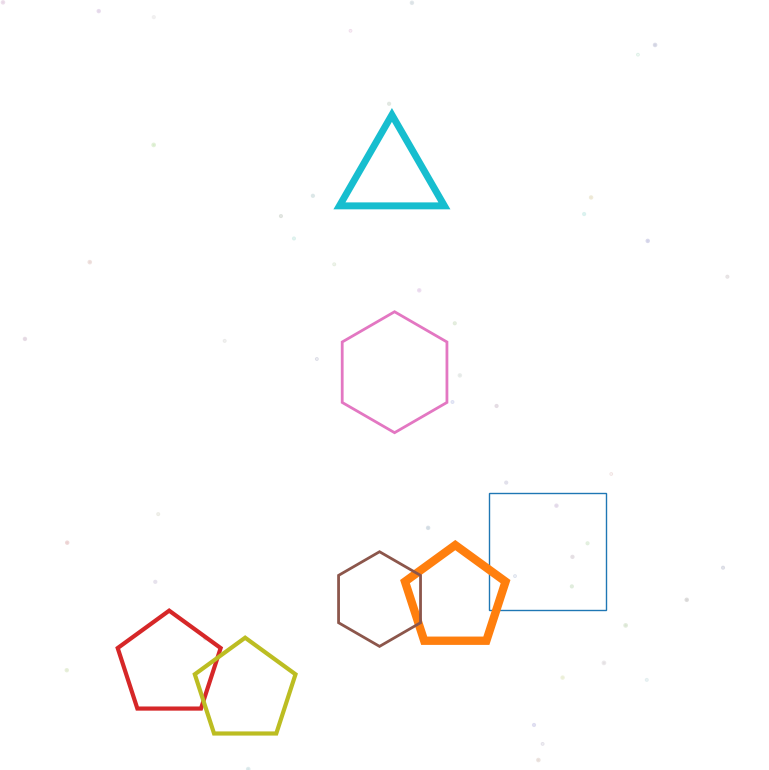[{"shape": "square", "thickness": 0.5, "radius": 0.38, "center": [0.711, 0.283]}, {"shape": "pentagon", "thickness": 3, "radius": 0.34, "center": [0.591, 0.223]}, {"shape": "pentagon", "thickness": 1.5, "radius": 0.35, "center": [0.22, 0.137]}, {"shape": "hexagon", "thickness": 1, "radius": 0.31, "center": [0.493, 0.222]}, {"shape": "hexagon", "thickness": 1, "radius": 0.39, "center": [0.512, 0.517]}, {"shape": "pentagon", "thickness": 1.5, "radius": 0.34, "center": [0.318, 0.103]}, {"shape": "triangle", "thickness": 2.5, "radius": 0.39, "center": [0.509, 0.772]}]